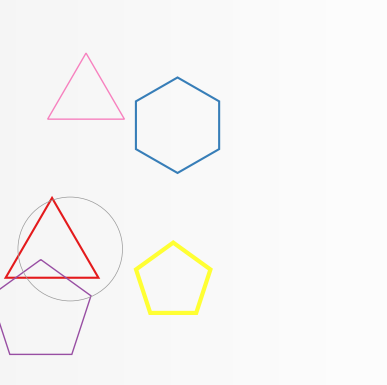[{"shape": "triangle", "thickness": 1.5, "radius": 0.69, "center": [0.134, 0.348]}, {"shape": "hexagon", "thickness": 1.5, "radius": 0.62, "center": [0.458, 0.675]}, {"shape": "pentagon", "thickness": 1, "radius": 0.68, "center": [0.105, 0.19]}, {"shape": "pentagon", "thickness": 3, "radius": 0.5, "center": [0.447, 0.269]}, {"shape": "triangle", "thickness": 1, "radius": 0.57, "center": [0.222, 0.748]}, {"shape": "circle", "thickness": 0.5, "radius": 0.67, "center": [0.181, 0.353]}]